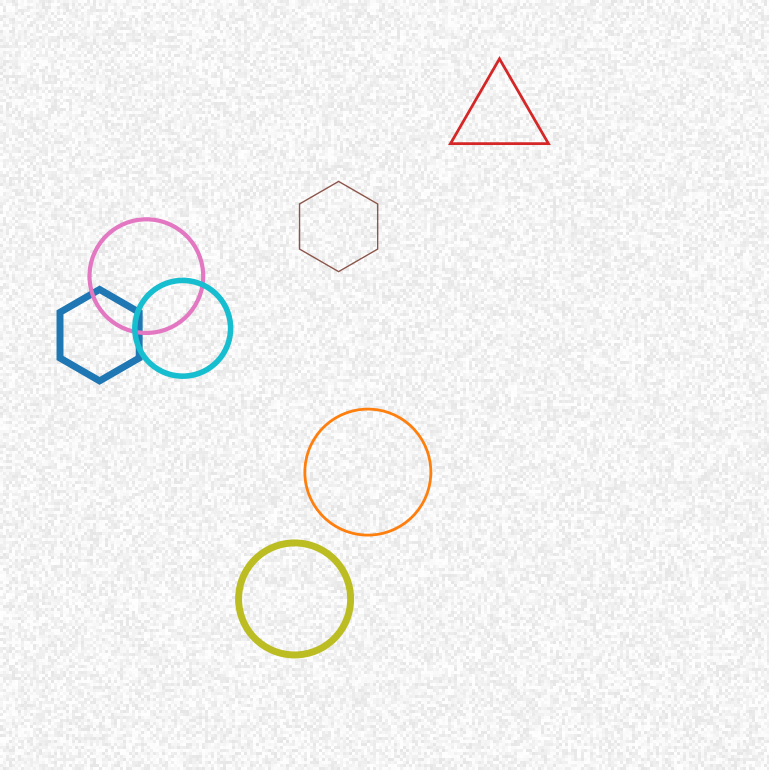[{"shape": "hexagon", "thickness": 2.5, "radius": 0.3, "center": [0.129, 0.565]}, {"shape": "circle", "thickness": 1, "radius": 0.41, "center": [0.478, 0.387]}, {"shape": "triangle", "thickness": 1, "radius": 0.37, "center": [0.649, 0.85]}, {"shape": "hexagon", "thickness": 0.5, "radius": 0.29, "center": [0.44, 0.706]}, {"shape": "circle", "thickness": 1.5, "radius": 0.37, "center": [0.19, 0.641]}, {"shape": "circle", "thickness": 2.5, "radius": 0.36, "center": [0.383, 0.222]}, {"shape": "circle", "thickness": 2, "radius": 0.31, "center": [0.237, 0.574]}]